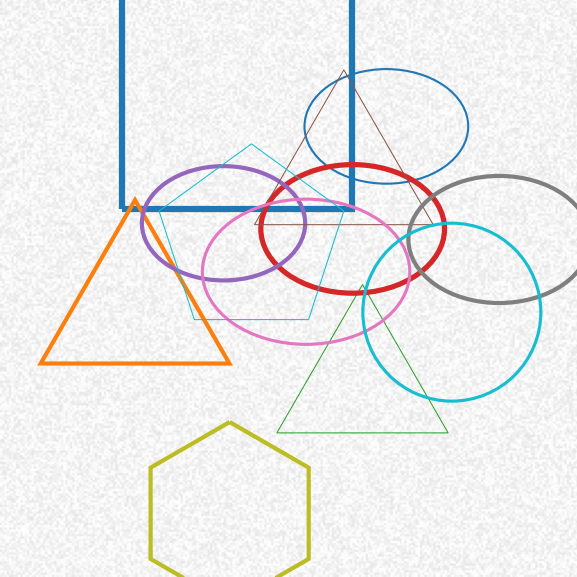[{"shape": "square", "thickness": 3, "radius": 1.0, "center": [0.411, 0.838]}, {"shape": "oval", "thickness": 1, "radius": 0.71, "center": [0.669, 0.78]}, {"shape": "triangle", "thickness": 2, "radius": 0.94, "center": [0.234, 0.464]}, {"shape": "triangle", "thickness": 0.5, "radius": 0.86, "center": [0.628, 0.335]}, {"shape": "oval", "thickness": 2.5, "radius": 0.8, "center": [0.611, 0.603]}, {"shape": "oval", "thickness": 2, "radius": 0.71, "center": [0.387, 0.613]}, {"shape": "triangle", "thickness": 0.5, "radius": 0.89, "center": [0.595, 0.699]}, {"shape": "oval", "thickness": 1.5, "radius": 0.9, "center": [0.53, 0.529]}, {"shape": "oval", "thickness": 2, "radius": 0.79, "center": [0.864, 0.584]}, {"shape": "hexagon", "thickness": 2, "radius": 0.79, "center": [0.398, 0.11]}, {"shape": "circle", "thickness": 1.5, "radius": 0.77, "center": [0.782, 0.459]}, {"shape": "pentagon", "thickness": 0.5, "radius": 0.84, "center": [0.435, 0.582]}]